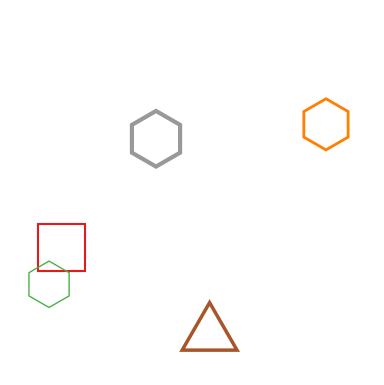[{"shape": "square", "thickness": 1.5, "radius": 0.31, "center": [0.159, 0.356]}, {"shape": "hexagon", "thickness": 1, "radius": 0.3, "center": [0.127, 0.262]}, {"shape": "hexagon", "thickness": 2, "radius": 0.33, "center": [0.847, 0.677]}, {"shape": "triangle", "thickness": 2.5, "radius": 0.41, "center": [0.544, 0.132]}, {"shape": "hexagon", "thickness": 3, "radius": 0.36, "center": [0.405, 0.64]}]